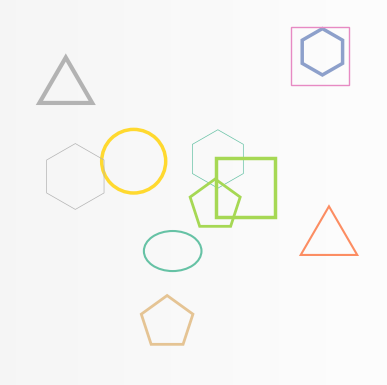[{"shape": "hexagon", "thickness": 0.5, "radius": 0.38, "center": [0.562, 0.587]}, {"shape": "oval", "thickness": 1.5, "radius": 0.37, "center": [0.446, 0.348]}, {"shape": "triangle", "thickness": 1.5, "radius": 0.42, "center": [0.849, 0.38]}, {"shape": "hexagon", "thickness": 2.5, "radius": 0.3, "center": [0.832, 0.865]}, {"shape": "square", "thickness": 1, "radius": 0.38, "center": [0.826, 0.854]}, {"shape": "square", "thickness": 2.5, "radius": 0.38, "center": [0.634, 0.513]}, {"shape": "pentagon", "thickness": 2, "radius": 0.34, "center": [0.555, 0.467]}, {"shape": "circle", "thickness": 2.5, "radius": 0.41, "center": [0.345, 0.581]}, {"shape": "pentagon", "thickness": 2, "radius": 0.35, "center": [0.431, 0.162]}, {"shape": "hexagon", "thickness": 0.5, "radius": 0.43, "center": [0.194, 0.542]}, {"shape": "triangle", "thickness": 3, "radius": 0.39, "center": [0.17, 0.772]}]